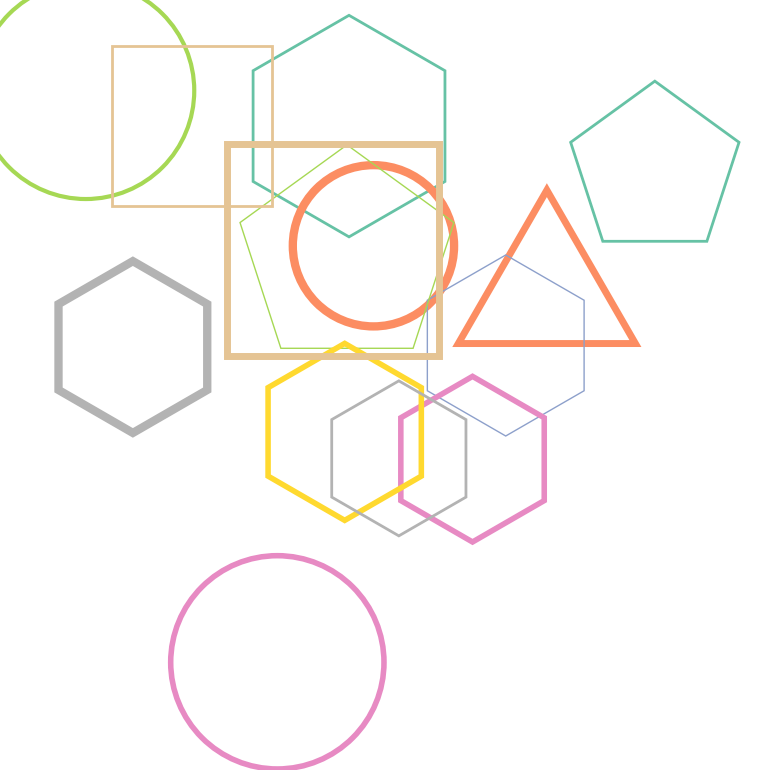[{"shape": "hexagon", "thickness": 1, "radius": 0.72, "center": [0.453, 0.836]}, {"shape": "pentagon", "thickness": 1, "radius": 0.57, "center": [0.85, 0.78]}, {"shape": "triangle", "thickness": 2.5, "radius": 0.66, "center": [0.71, 0.62]}, {"shape": "circle", "thickness": 3, "radius": 0.52, "center": [0.485, 0.681]}, {"shape": "hexagon", "thickness": 0.5, "radius": 0.59, "center": [0.657, 0.551]}, {"shape": "circle", "thickness": 2, "radius": 0.69, "center": [0.36, 0.14]}, {"shape": "hexagon", "thickness": 2, "radius": 0.54, "center": [0.614, 0.404]}, {"shape": "pentagon", "thickness": 0.5, "radius": 0.73, "center": [0.451, 0.666]}, {"shape": "circle", "thickness": 1.5, "radius": 0.7, "center": [0.111, 0.882]}, {"shape": "hexagon", "thickness": 2, "radius": 0.57, "center": [0.448, 0.439]}, {"shape": "square", "thickness": 2.5, "radius": 0.69, "center": [0.432, 0.675]}, {"shape": "square", "thickness": 1, "radius": 0.52, "center": [0.249, 0.837]}, {"shape": "hexagon", "thickness": 1, "radius": 0.5, "center": [0.518, 0.405]}, {"shape": "hexagon", "thickness": 3, "radius": 0.56, "center": [0.173, 0.549]}]